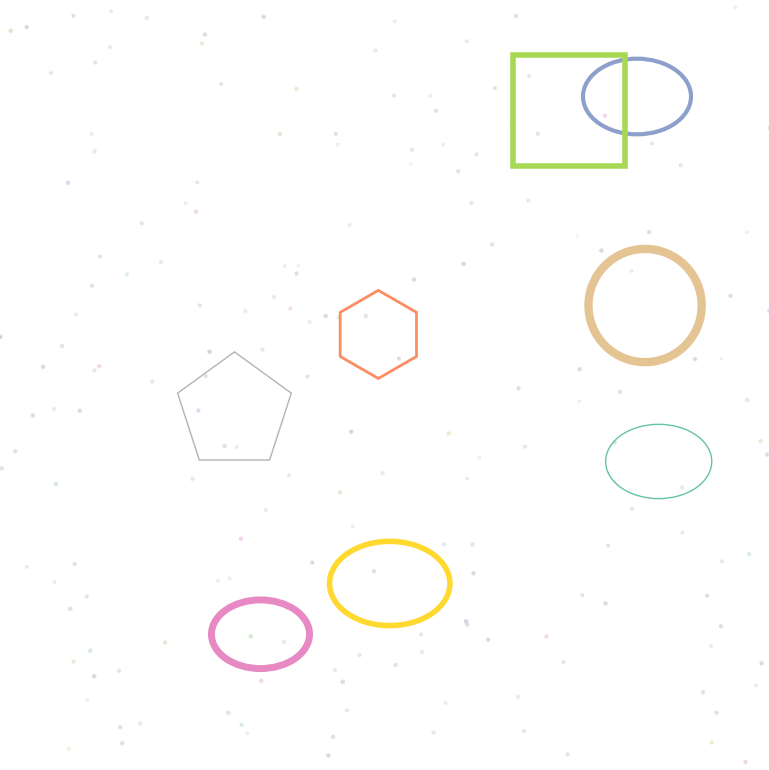[{"shape": "oval", "thickness": 0.5, "radius": 0.34, "center": [0.855, 0.401]}, {"shape": "hexagon", "thickness": 1, "radius": 0.29, "center": [0.491, 0.566]}, {"shape": "oval", "thickness": 1.5, "radius": 0.35, "center": [0.827, 0.875]}, {"shape": "oval", "thickness": 2.5, "radius": 0.32, "center": [0.338, 0.176]}, {"shape": "square", "thickness": 2, "radius": 0.36, "center": [0.739, 0.857]}, {"shape": "oval", "thickness": 2, "radius": 0.39, "center": [0.506, 0.242]}, {"shape": "circle", "thickness": 3, "radius": 0.37, "center": [0.838, 0.603]}, {"shape": "pentagon", "thickness": 0.5, "radius": 0.39, "center": [0.304, 0.465]}]